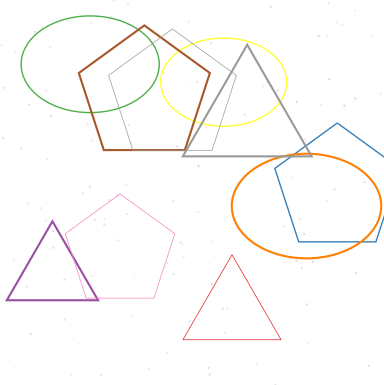[{"shape": "triangle", "thickness": 0.5, "radius": 0.74, "center": [0.603, 0.191]}, {"shape": "pentagon", "thickness": 1, "radius": 0.85, "center": [0.876, 0.51]}, {"shape": "oval", "thickness": 1, "radius": 0.9, "center": [0.234, 0.833]}, {"shape": "triangle", "thickness": 1.5, "radius": 0.68, "center": [0.136, 0.289]}, {"shape": "oval", "thickness": 1.5, "radius": 0.97, "center": [0.796, 0.465]}, {"shape": "oval", "thickness": 1, "radius": 0.82, "center": [0.581, 0.787]}, {"shape": "pentagon", "thickness": 1.5, "radius": 0.9, "center": [0.375, 0.755]}, {"shape": "pentagon", "thickness": 0.5, "radius": 0.75, "center": [0.312, 0.347]}, {"shape": "triangle", "thickness": 1.5, "radius": 0.97, "center": [0.642, 0.69]}, {"shape": "pentagon", "thickness": 0.5, "radius": 0.87, "center": [0.448, 0.75]}]